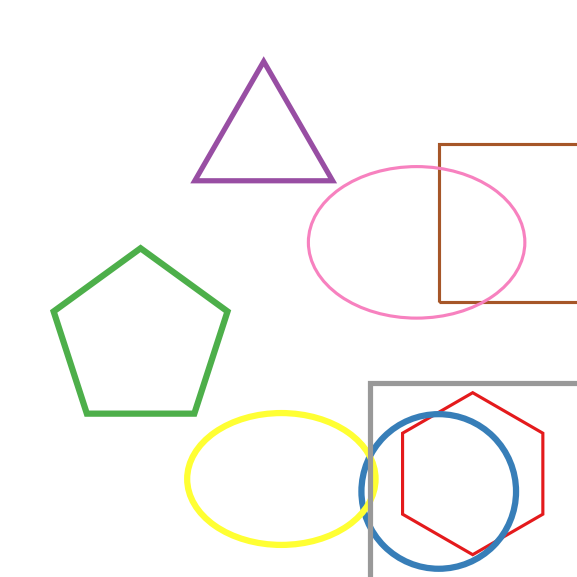[{"shape": "hexagon", "thickness": 1.5, "radius": 0.7, "center": [0.819, 0.179]}, {"shape": "circle", "thickness": 3, "radius": 0.67, "center": [0.76, 0.148]}, {"shape": "pentagon", "thickness": 3, "radius": 0.79, "center": [0.243, 0.411]}, {"shape": "triangle", "thickness": 2.5, "radius": 0.69, "center": [0.457, 0.755]}, {"shape": "oval", "thickness": 3, "radius": 0.82, "center": [0.487, 0.17]}, {"shape": "square", "thickness": 1.5, "radius": 0.69, "center": [0.898, 0.613]}, {"shape": "oval", "thickness": 1.5, "radius": 0.94, "center": [0.721, 0.579]}, {"shape": "square", "thickness": 2.5, "radius": 0.92, "center": [0.825, 0.151]}]